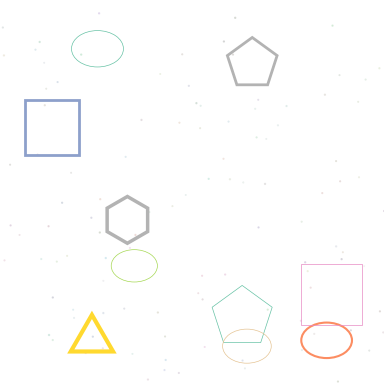[{"shape": "oval", "thickness": 0.5, "radius": 0.34, "center": [0.253, 0.873]}, {"shape": "pentagon", "thickness": 0.5, "radius": 0.41, "center": [0.629, 0.177]}, {"shape": "oval", "thickness": 1.5, "radius": 0.33, "center": [0.848, 0.116]}, {"shape": "square", "thickness": 2, "radius": 0.35, "center": [0.136, 0.669]}, {"shape": "square", "thickness": 0.5, "radius": 0.4, "center": [0.861, 0.236]}, {"shape": "oval", "thickness": 0.5, "radius": 0.3, "center": [0.349, 0.31]}, {"shape": "triangle", "thickness": 3, "radius": 0.32, "center": [0.239, 0.119]}, {"shape": "oval", "thickness": 0.5, "radius": 0.32, "center": [0.641, 0.101]}, {"shape": "hexagon", "thickness": 2.5, "radius": 0.3, "center": [0.331, 0.429]}, {"shape": "pentagon", "thickness": 2, "radius": 0.34, "center": [0.655, 0.835]}]